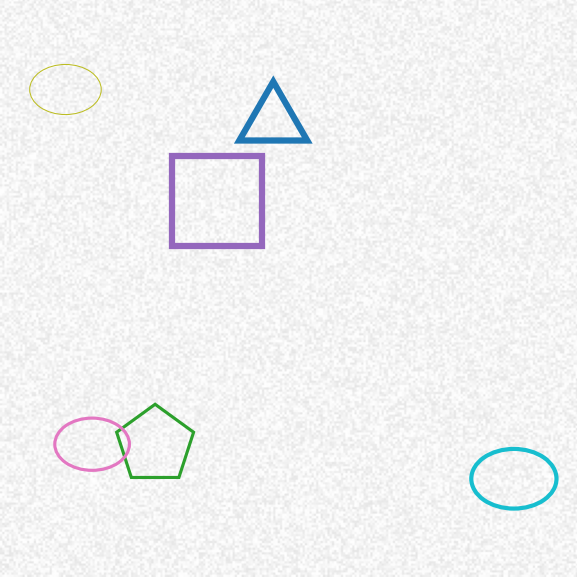[{"shape": "triangle", "thickness": 3, "radius": 0.34, "center": [0.473, 0.79]}, {"shape": "pentagon", "thickness": 1.5, "radius": 0.35, "center": [0.269, 0.229]}, {"shape": "square", "thickness": 3, "radius": 0.39, "center": [0.375, 0.652]}, {"shape": "oval", "thickness": 1.5, "radius": 0.32, "center": [0.159, 0.23]}, {"shape": "oval", "thickness": 0.5, "radius": 0.31, "center": [0.113, 0.844]}, {"shape": "oval", "thickness": 2, "radius": 0.37, "center": [0.89, 0.17]}]